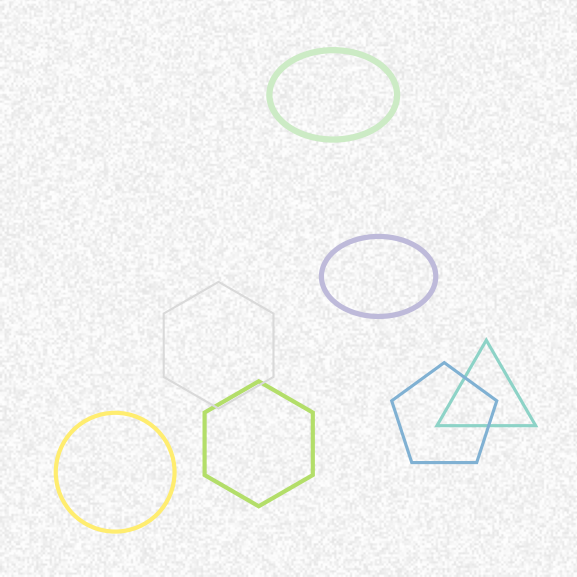[{"shape": "triangle", "thickness": 1.5, "radius": 0.49, "center": [0.842, 0.311]}, {"shape": "oval", "thickness": 2.5, "radius": 0.5, "center": [0.656, 0.52]}, {"shape": "pentagon", "thickness": 1.5, "radius": 0.48, "center": [0.769, 0.276]}, {"shape": "hexagon", "thickness": 2, "radius": 0.54, "center": [0.448, 0.231]}, {"shape": "hexagon", "thickness": 1, "radius": 0.55, "center": [0.379, 0.401]}, {"shape": "oval", "thickness": 3, "radius": 0.55, "center": [0.577, 0.835]}, {"shape": "circle", "thickness": 2, "radius": 0.51, "center": [0.199, 0.181]}]